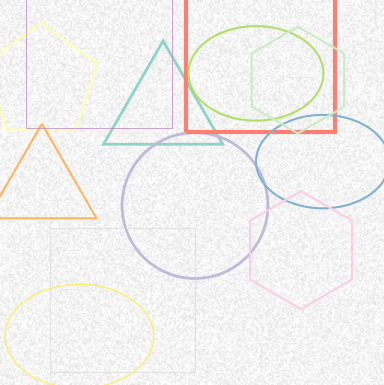[{"shape": "triangle", "thickness": 2, "radius": 0.89, "center": [0.424, 0.715]}, {"shape": "pentagon", "thickness": 1.5, "radius": 0.77, "center": [0.107, 0.787]}, {"shape": "circle", "thickness": 2, "radius": 0.95, "center": [0.506, 0.466]}, {"shape": "square", "thickness": 3, "radius": 0.97, "center": [0.677, 0.851]}, {"shape": "oval", "thickness": 1.5, "radius": 0.87, "center": [0.838, 0.58]}, {"shape": "triangle", "thickness": 1.5, "radius": 0.82, "center": [0.109, 0.515]}, {"shape": "oval", "thickness": 1.5, "radius": 0.88, "center": [0.665, 0.809]}, {"shape": "hexagon", "thickness": 1.5, "radius": 0.77, "center": [0.782, 0.35]}, {"shape": "square", "thickness": 0.5, "radius": 0.94, "center": [0.318, 0.22]}, {"shape": "square", "thickness": 0.5, "radius": 0.95, "center": [0.257, 0.859]}, {"shape": "hexagon", "thickness": 1.5, "radius": 0.69, "center": [0.774, 0.792]}, {"shape": "oval", "thickness": 1, "radius": 0.96, "center": [0.206, 0.126]}]